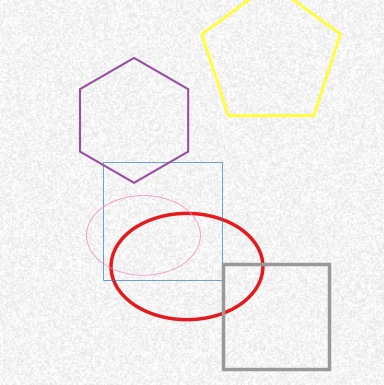[{"shape": "oval", "thickness": 2.5, "radius": 0.99, "center": [0.486, 0.308]}, {"shape": "square", "thickness": 0.5, "radius": 0.77, "center": [0.421, 0.426]}, {"shape": "hexagon", "thickness": 1.5, "radius": 0.81, "center": [0.348, 0.687]}, {"shape": "pentagon", "thickness": 2, "radius": 0.95, "center": [0.704, 0.853]}, {"shape": "oval", "thickness": 0.5, "radius": 0.74, "center": [0.373, 0.389]}, {"shape": "square", "thickness": 2.5, "radius": 0.69, "center": [0.717, 0.178]}]